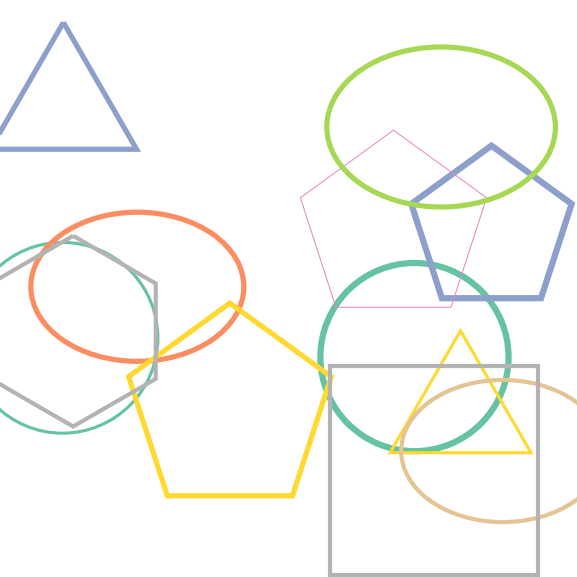[{"shape": "circle", "thickness": 1.5, "radius": 0.83, "center": [0.108, 0.414]}, {"shape": "circle", "thickness": 3, "radius": 0.81, "center": [0.718, 0.381]}, {"shape": "oval", "thickness": 2.5, "radius": 0.92, "center": [0.238, 0.503]}, {"shape": "triangle", "thickness": 2.5, "radius": 0.73, "center": [0.11, 0.814]}, {"shape": "pentagon", "thickness": 3, "radius": 0.73, "center": [0.851, 0.601]}, {"shape": "pentagon", "thickness": 0.5, "radius": 0.85, "center": [0.681, 0.604]}, {"shape": "oval", "thickness": 2.5, "radius": 0.99, "center": [0.764, 0.779]}, {"shape": "triangle", "thickness": 1.5, "radius": 0.7, "center": [0.797, 0.286]}, {"shape": "pentagon", "thickness": 2.5, "radius": 0.92, "center": [0.398, 0.29]}, {"shape": "oval", "thickness": 2, "radius": 0.88, "center": [0.871, 0.218]}, {"shape": "hexagon", "thickness": 2, "radius": 0.83, "center": [0.127, 0.426]}, {"shape": "square", "thickness": 2, "radius": 0.9, "center": [0.751, 0.184]}]